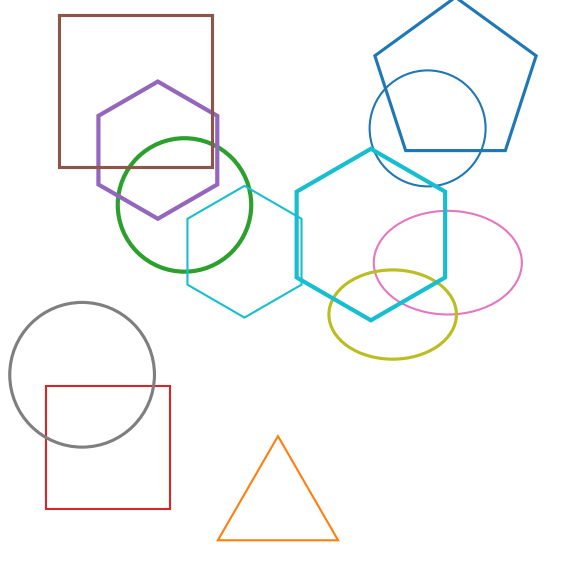[{"shape": "circle", "thickness": 1, "radius": 0.5, "center": [0.74, 0.777]}, {"shape": "pentagon", "thickness": 1.5, "radius": 0.73, "center": [0.789, 0.857]}, {"shape": "triangle", "thickness": 1, "radius": 0.6, "center": [0.481, 0.124]}, {"shape": "circle", "thickness": 2, "radius": 0.58, "center": [0.319, 0.644]}, {"shape": "square", "thickness": 1, "radius": 0.54, "center": [0.188, 0.224]}, {"shape": "hexagon", "thickness": 2, "radius": 0.59, "center": [0.273, 0.739]}, {"shape": "square", "thickness": 1.5, "radius": 0.66, "center": [0.234, 0.842]}, {"shape": "oval", "thickness": 1, "radius": 0.64, "center": [0.775, 0.544]}, {"shape": "circle", "thickness": 1.5, "radius": 0.63, "center": [0.142, 0.35]}, {"shape": "oval", "thickness": 1.5, "radius": 0.55, "center": [0.68, 0.454]}, {"shape": "hexagon", "thickness": 2, "radius": 0.74, "center": [0.642, 0.593]}, {"shape": "hexagon", "thickness": 1, "radius": 0.57, "center": [0.423, 0.563]}]